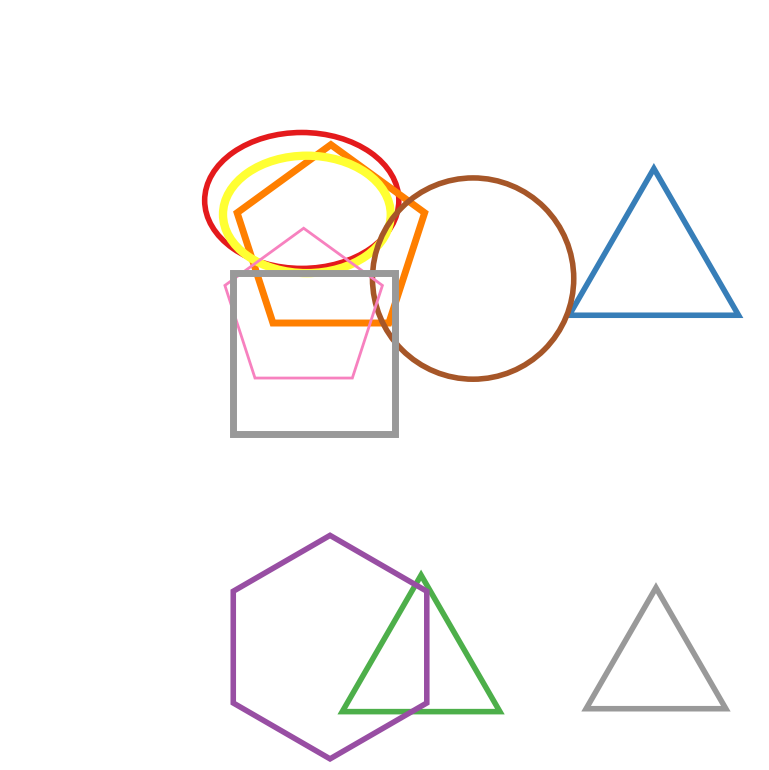[{"shape": "oval", "thickness": 2, "radius": 0.63, "center": [0.392, 0.74]}, {"shape": "triangle", "thickness": 2, "radius": 0.64, "center": [0.849, 0.654]}, {"shape": "triangle", "thickness": 2, "radius": 0.59, "center": [0.547, 0.135]}, {"shape": "hexagon", "thickness": 2, "radius": 0.73, "center": [0.429, 0.16]}, {"shape": "pentagon", "thickness": 2.5, "radius": 0.64, "center": [0.43, 0.684]}, {"shape": "oval", "thickness": 3, "radius": 0.54, "center": [0.399, 0.722]}, {"shape": "circle", "thickness": 2, "radius": 0.65, "center": [0.614, 0.638]}, {"shape": "pentagon", "thickness": 1, "radius": 0.54, "center": [0.394, 0.596]}, {"shape": "triangle", "thickness": 2, "radius": 0.52, "center": [0.852, 0.132]}, {"shape": "square", "thickness": 2.5, "radius": 0.52, "center": [0.408, 0.541]}]